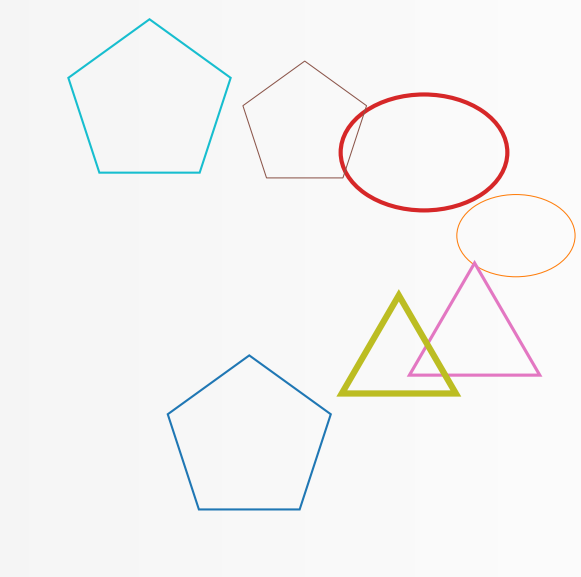[{"shape": "pentagon", "thickness": 1, "radius": 0.74, "center": [0.429, 0.236]}, {"shape": "oval", "thickness": 0.5, "radius": 0.51, "center": [0.888, 0.591]}, {"shape": "oval", "thickness": 2, "radius": 0.72, "center": [0.729, 0.735]}, {"shape": "pentagon", "thickness": 0.5, "radius": 0.56, "center": [0.524, 0.782]}, {"shape": "triangle", "thickness": 1.5, "radius": 0.65, "center": [0.816, 0.414]}, {"shape": "triangle", "thickness": 3, "radius": 0.57, "center": [0.686, 0.374]}, {"shape": "pentagon", "thickness": 1, "radius": 0.73, "center": [0.257, 0.819]}]